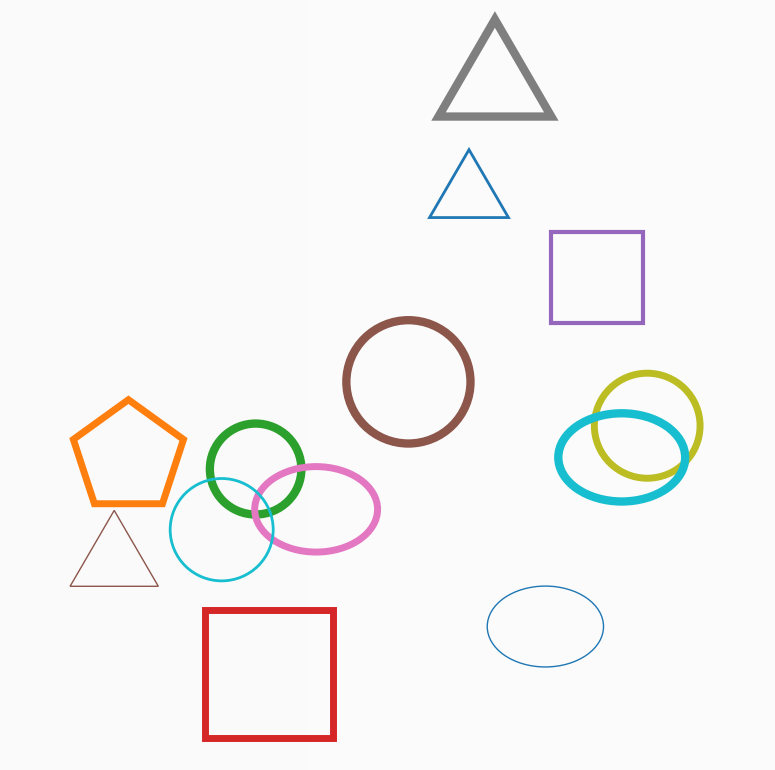[{"shape": "triangle", "thickness": 1, "radius": 0.29, "center": [0.605, 0.747]}, {"shape": "oval", "thickness": 0.5, "radius": 0.38, "center": [0.704, 0.186]}, {"shape": "pentagon", "thickness": 2.5, "radius": 0.37, "center": [0.166, 0.406]}, {"shape": "circle", "thickness": 3, "radius": 0.3, "center": [0.33, 0.391]}, {"shape": "square", "thickness": 2.5, "radius": 0.42, "center": [0.347, 0.125]}, {"shape": "square", "thickness": 1.5, "radius": 0.29, "center": [0.77, 0.639]}, {"shape": "circle", "thickness": 3, "radius": 0.4, "center": [0.527, 0.504]}, {"shape": "triangle", "thickness": 0.5, "radius": 0.33, "center": [0.147, 0.271]}, {"shape": "oval", "thickness": 2.5, "radius": 0.4, "center": [0.408, 0.339]}, {"shape": "triangle", "thickness": 3, "radius": 0.42, "center": [0.639, 0.891]}, {"shape": "circle", "thickness": 2.5, "radius": 0.34, "center": [0.835, 0.447]}, {"shape": "oval", "thickness": 3, "radius": 0.41, "center": [0.802, 0.406]}, {"shape": "circle", "thickness": 1, "radius": 0.33, "center": [0.286, 0.312]}]